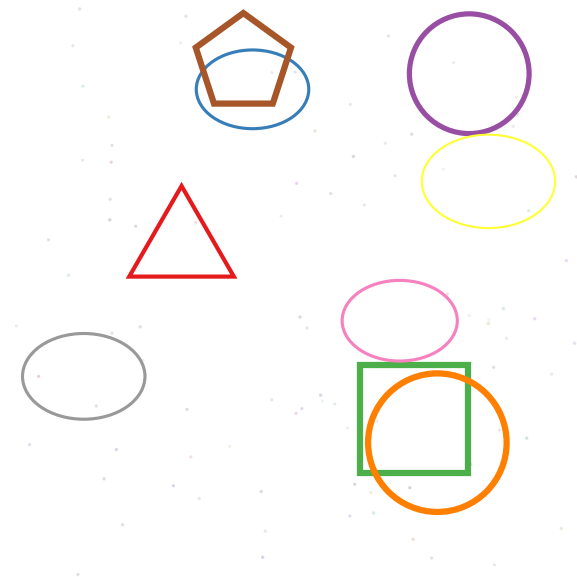[{"shape": "triangle", "thickness": 2, "radius": 0.52, "center": [0.314, 0.572]}, {"shape": "oval", "thickness": 1.5, "radius": 0.49, "center": [0.437, 0.844]}, {"shape": "square", "thickness": 3, "radius": 0.47, "center": [0.717, 0.274]}, {"shape": "circle", "thickness": 2.5, "radius": 0.52, "center": [0.813, 0.872]}, {"shape": "circle", "thickness": 3, "radius": 0.6, "center": [0.757, 0.233]}, {"shape": "oval", "thickness": 1, "radius": 0.58, "center": [0.846, 0.685]}, {"shape": "pentagon", "thickness": 3, "radius": 0.43, "center": [0.421, 0.89]}, {"shape": "oval", "thickness": 1.5, "radius": 0.5, "center": [0.692, 0.444]}, {"shape": "oval", "thickness": 1.5, "radius": 0.53, "center": [0.145, 0.347]}]